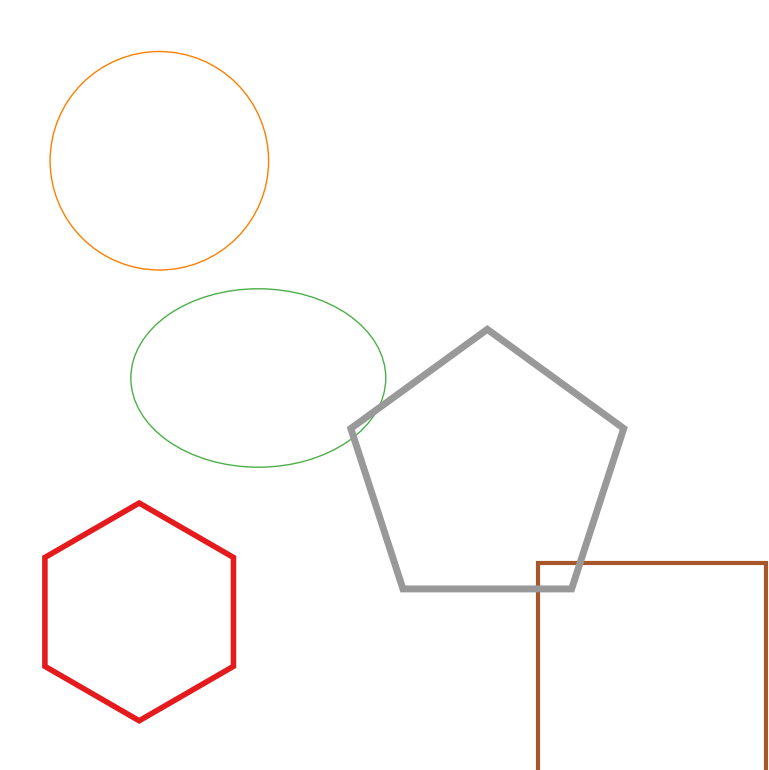[{"shape": "hexagon", "thickness": 2, "radius": 0.71, "center": [0.181, 0.205]}, {"shape": "oval", "thickness": 0.5, "radius": 0.83, "center": [0.335, 0.509]}, {"shape": "circle", "thickness": 0.5, "radius": 0.71, "center": [0.207, 0.791]}, {"shape": "square", "thickness": 1.5, "radius": 0.74, "center": [0.847, 0.121]}, {"shape": "pentagon", "thickness": 2.5, "radius": 0.93, "center": [0.633, 0.386]}]